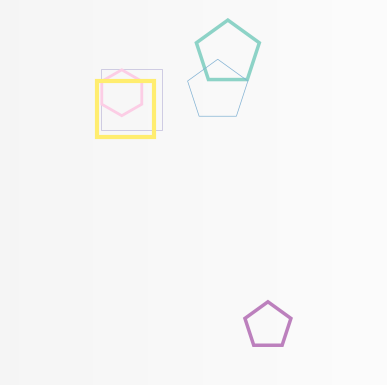[{"shape": "pentagon", "thickness": 2.5, "radius": 0.43, "center": [0.588, 0.862]}, {"shape": "square", "thickness": 0.5, "radius": 0.4, "center": [0.339, 0.741]}, {"shape": "pentagon", "thickness": 0.5, "radius": 0.41, "center": [0.562, 0.764]}, {"shape": "hexagon", "thickness": 2, "radius": 0.3, "center": [0.314, 0.759]}, {"shape": "pentagon", "thickness": 2.5, "radius": 0.31, "center": [0.691, 0.154]}, {"shape": "square", "thickness": 3, "radius": 0.37, "center": [0.324, 0.717]}]